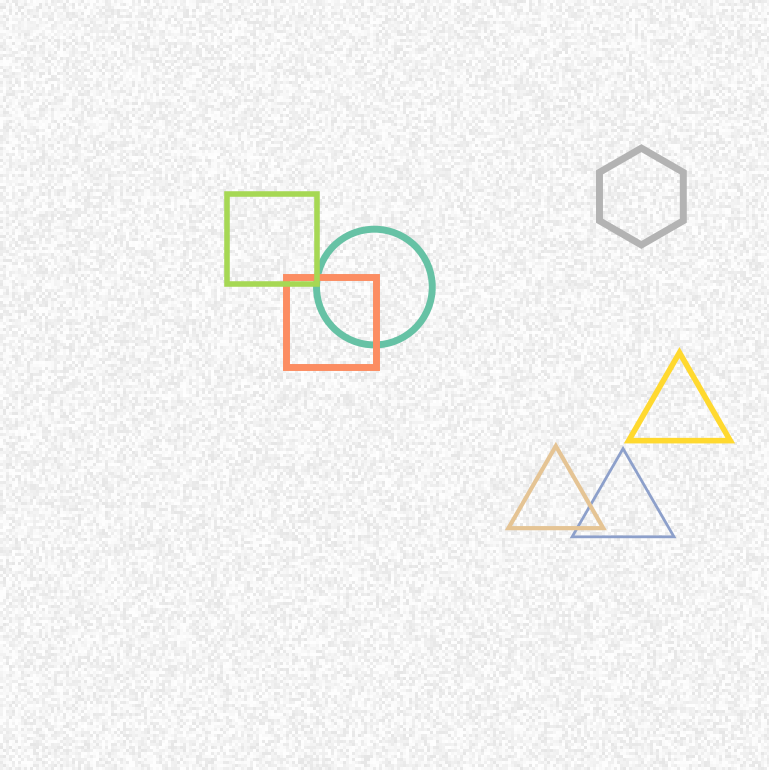[{"shape": "circle", "thickness": 2.5, "radius": 0.38, "center": [0.486, 0.627]}, {"shape": "square", "thickness": 2.5, "radius": 0.29, "center": [0.43, 0.582]}, {"shape": "triangle", "thickness": 1, "radius": 0.38, "center": [0.809, 0.341]}, {"shape": "square", "thickness": 2, "radius": 0.29, "center": [0.353, 0.689]}, {"shape": "triangle", "thickness": 2, "radius": 0.38, "center": [0.882, 0.466]}, {"shape": "triangle", "thickness": 1.5, "radius": 0.36, "center": [0.722, 0.35]}, {"shape": "hexagon", "thickness": 2.5, "radius": 0.31, "center": [0.833, 0.745]}]